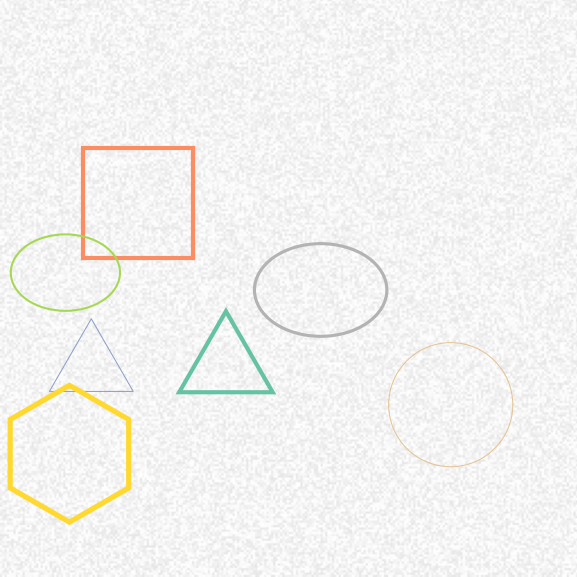[{"shape": "triangle", "thickness": 2, "radius": 0.47, "center": [0.391, 0.367]}, {"shape": "square", "thickness": 2, "radius": 0.48, "center": [0.239, 0.648]}, {"shape": "triangle", "thickness": 0.5, "radius": 0.42, "center": [0.158, 0.363]}, {"shape": "oval", "thickness": 1, "radius": 0.47, "center": [0.113, 0.527]}, {"shape": "hexagon", "thickness": 2.5, "radius": 0.59, "center": [0.12, 0.213]}, {"shape": "circle", "thickness": 0.5, "radius": 0.54, "center": [0.78, 0.298]}, {"shape": "oval", "thickness": 1.5, "radius": 0.57, "center": [0.555, 0.497]}]